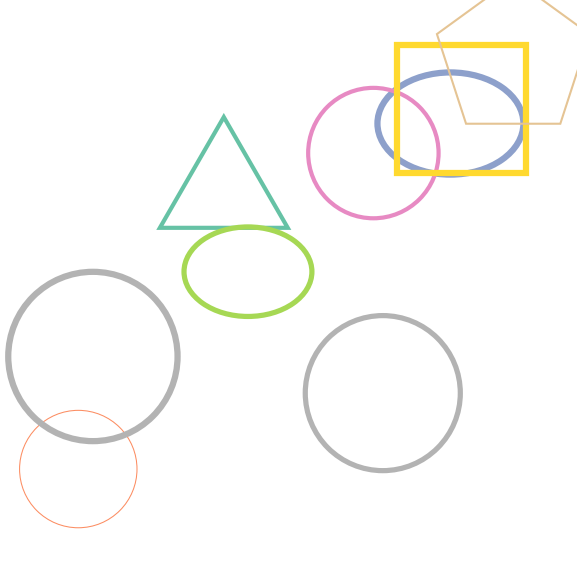[{"shape": "triangle", "thickness": 2, "radius": 0.64, "center": [0.388, 0.669]}, {"shape": "circle", "thickness": 0.5, "radius": 0.51, "center": [0.136, 0.187]}, {"shape": "oval", "thickness": 3, "radius": 0.63, "center": [0.78, 0.785]}, {"shape": "circle", "thickness": 2, "radius": 0.56, "center": [0.647, 0.734]}, {"shape": "oval", "thickness": 2.5, "radius": 0.55, "center": [0.429, 0.529]}, {"shape": "square", "thickness": 3, "radius": 0.56, "center": [0.799, 0.81]}, {"shape": "pentagon", "thickness": 1, "radius": 0.69, "center": [0.889, 0.897]}, {"shape": "circle", "thickness": 3, "radius": 0.73, "center": [0.161, 0.382]}, {"shape": "circle", "thickness": 2.5, "radius": 0.67, "center": [0.663, 0.318]}]